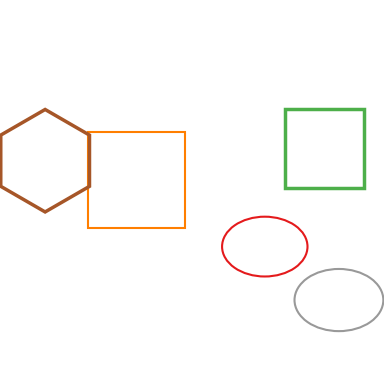[{"shape": "oval", "thickness": 1.5, "radius": 0.55, "center": [0.688, 0.36]}, {"shape": "square", "thickness": 2.5, "radius": 0.51, "center": [0.843, 0.615]}, {"shape": "square", "thickness": 1.5, "radius": 0.63, "center": [0.354, 0.532]}, {"shape": "hexagon", "thickness": 2.5, "radius": 0.67, "center": [0.117, 0.583]}, {"shape": "oval", "thickness": 1.5, "radius": 0.58, "center": [0.88, 0.221]}]